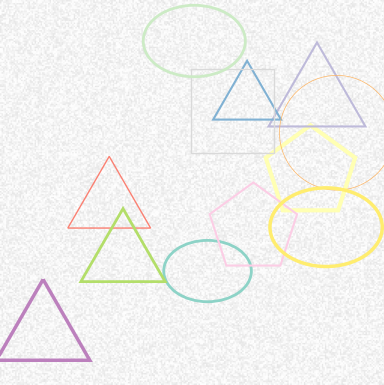[{"shape": "oval", "thickness": 2, "radius": 0.57, "center": [0.539, 0.296]}, {"shape": "pentagon", "thickness": 3, "radius": 0.61, "center": [0.806, 0.553]}, {"shape": "triangle", "thickness": 1.5, "radius": 0.73, "center": [0.823, 0.744]}, {"shape": "triangle", "thickness": 1, "radius": 0.62, "center": [0.284, 0.47]}, {"shape": "triangle", "thickness": 1.5, "radius": 0.51, "center": [0.642, 0.74]}, {"shape": "circle", "thickness": 0.5, "radius": 0.75, "center": [0.875, 0.655]}, {"shape": "triangle", "thickness": 2, "radius": 0.63, "center": [0.32, 0.332]}, {"shape": "pentagon", "thickness": 1.5, "radius": 0.6, "center": [0.658, 0.407]}, {"shape": "square", "thickness": 1, "radius": 0.54, "center": [0.604, 0.712]}, {"shape": "triangle", "thickness": 2.5, "radius": 0.7, "center": [0.112, 0.134]}, {"shape": "oval", "thickness": 2, "radius": 0.66, "center": [0.505, 0.893]}, {"shape": "oval", "thickness": 2.5, "radius": 0.73, "center": [0.847, 0.41]}]